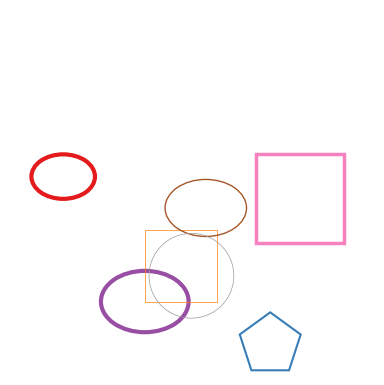[{"shape": "oval", "thickness": 3, "radius": 0.41, "center": [0.164, 0.541]}, {"shape": "pentagon", "thickness": 1.5, "radius": 0.42, "center": [0.702, 0.106]}, {"shape": "oval", "thickness": 3, "radius": 0.57, "center": [0.376, 0.217]}, {"shape": "square", "thickness": 0.5, "radius": 0.46, "center": [0.471, 0.309]}, {"shape": "oval", "thickness": 1, "radius": 0.53, "center": [0.535, 0.46]}, {"shape": "square", "thickness": 2.5, "radius": 0.58, "center": [0.779, 0.484]}, {"shape": "circle", "thickness": 0.5, "radius": 0.55, "center": [0.497, 0.284]}]